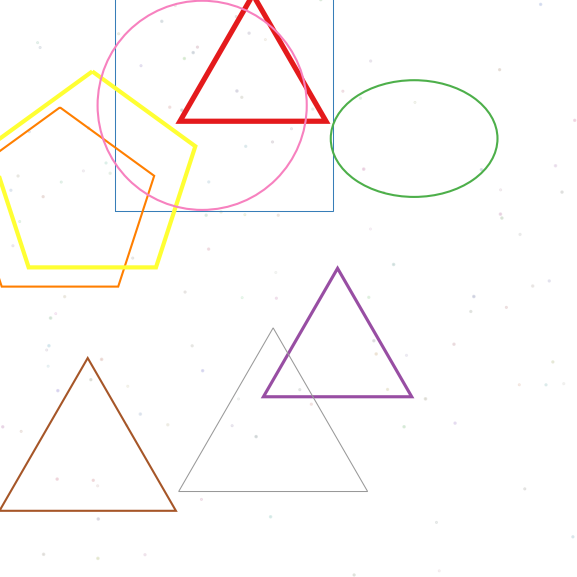[{"shape": "triangle", "thickness": 2.5, "radius": 0.73, "center": [0.438, 0.862]}, {"shape": "square", "thickness": 0.5, "radius": 0.94, "center": [0.388, 0.822]}, {"shape": "oval", "thickness": 1, "radius": 0.72, "center": [0.717, 0.759]}, {"shape": "triangle", "thickness": 1.5, "radius": 0.74, "center": [0.585, 0.386]}, {"shape": "pentagon", "thickness": 1, "radius": 0.86, "center": [0.104, 0.642]}, {"shape": "pentagon", "thickness": 2, "radius": 0.94, "center": [0.16, 0.688]}, {"shape": "triangle", "thickness": 1, "radius": 0.88, "center": [0.152, 0.203]}, {"shape": "circle", "thickness": 1, "radius": 0.91, "center": [0.35, 0.817]}, {"shape": "triangle", "thickness": 0.5, "radius": 0.94, "center": [0.473, 0.242]}]